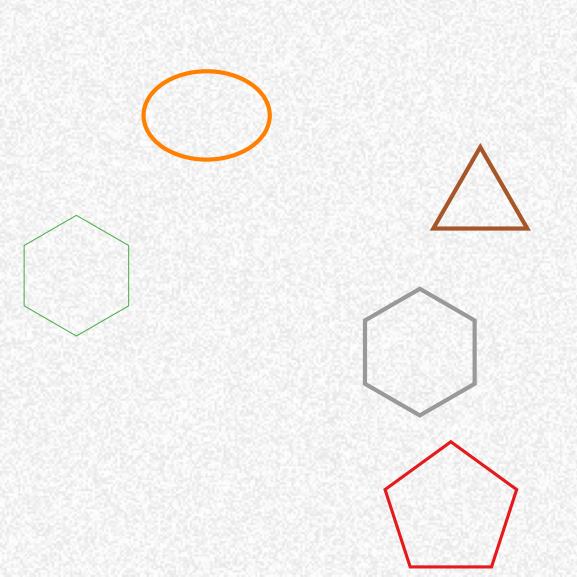[{"shape": "pentagon", "thickness": 1.5, "radius": 0.6, "center": [0.781, 0.114]}, {"shape": "hexagon", "thickness": 0.5, "radius": 0.52, "center": [0.132, 0.522]}, {"shape": "oval", "thickness": 2, "radius": 0.55, "center": [0.358, 0.799]}, {"shape": "triangle", "thickness": 2, "radius": 0.47, "center": [0.832, 0.65]}, {"shape": "hexagon", "thickness": 2, "radius": 0.55, "center": [0.727, 0.389]}]